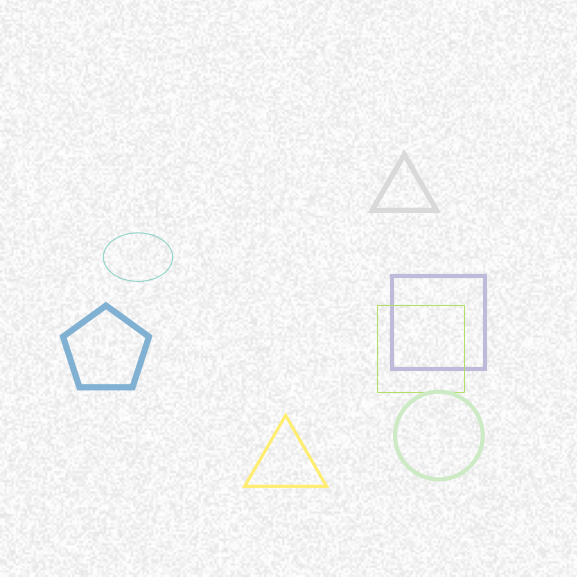[{"shape": "oval", "thickness": 0.5, "radius": 0.3, "center": [0.239, 0.554]}, {"shape": "square", "thickness": 2, "radius": 0.4, "center": [0.76, 0.441]}, {"shape": "pentagon", "thickness": 3, "radius": 0.39, "center": [0.184, 0.392]}, {"shape": "square", "thickness": 0.5, "radius": 0.38, "center": [0.728, 0.396]}, {"shape": "triangle", "thickness": 2.5, "radius": 0.32, "center": [0.7, 0.667]}, {"shape": "circle", "thickness": 2, "radius": 0.38, "center": [0.76, 0.245]}, {"shape": "triangle", "thickness": 1.5, "radius": 0.41, "center": [0.495, 0.198]}]